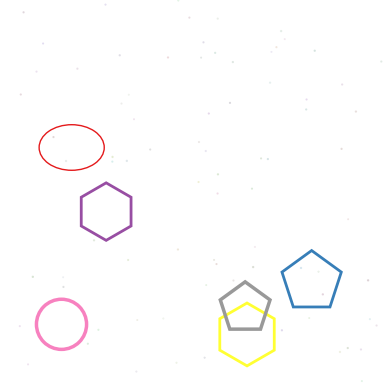[{"shape": "oval", "thickness": 1, "radius": 0.42, "center": [0.186, 0.617]}, {"shape": "pentagon", "thickness": 2, "radius": 0.41, "center": [0.809, 0.268]}, {"shape": "hexagon", "thickness": 2, "radius": 0.37, "center": [0.276, 0.45]}, {"shape": "hexagon", "thickness": 2, "radius": 0.41, "center": [0.642, 0.131]}, {"shape": "circle", "thickness": 2.5, "radius": 0.33, "center": [0.16, 0.158]}, {"shape": "pentagon", "thickness": 2.5, "radius": 0.34, "center": [0.637, 0.2]}]